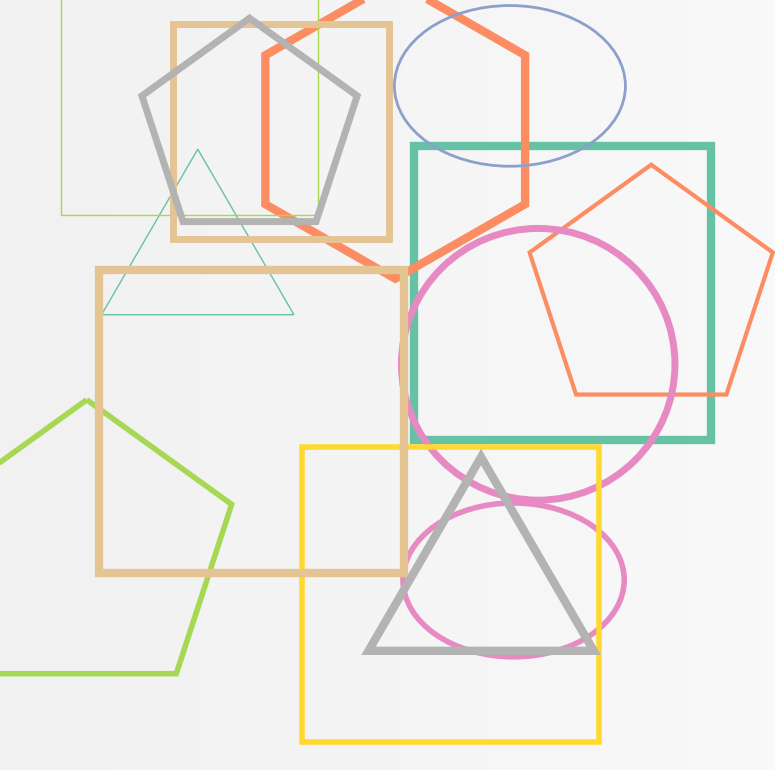[{"shape": "triangle", "thickness": 0.5, "radius": 0.72, "center": [0.255, 0.663]}, {"shape": "square", "thickness": 3, "radius": 0.96, "center": [0.726, 0.619]}, {"shape": "hexagon", "thickness": 3, "radius": 0.97, "center": [0.51, 0.832]}, {"shape": "pentagon", "thickness": 1.5, "radius": 0.82, "center": [0.84, 0.621]}, {"shape": "oval", "thickness": 1, "radius": 0.75, "center": [0.658, 0.888]}, {"shape": "oval", "thickness": 2, "radius": 0.71, "center": [0.663, 0.247]}, {"shape": "circle", "thickness": 2.5, "radius": 0.88, "center": [0.694, 0.527]}, {"shape": "pentagon", "thickness": 2, "radius": 0.98, "center": [0.112, 0.284]}, {"shape": "square", "thickness": 0.5, "radius": 0.83, "center": [0.244, 0.886]}, {"shape": "square", "thickness": 2, "radius": 0.96, "center": [0.581, 0.228]}, {"shape": "square", "thickness": 2.5, "radius": 0.7, "center": [0.363, 0.829]}, {"shape": "square", "thickness": 3, "radius": 0.98, "center": [0.324, 0.453]}, {"shape": "triangle", "thickness": 3, "radius": 0.84, "center": [0.621, 0.239]}, {"shape": "pentagon", "thickness": 2.5, "radius": 0.73, "center": [0.322, 0.83]}]